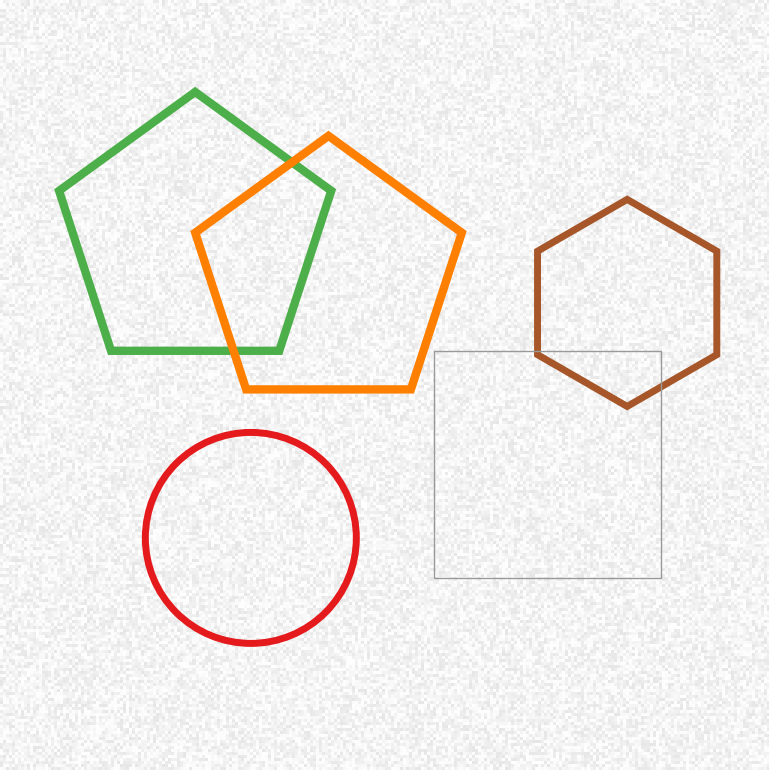[{"shape": "circle", "thickness": 2.5, "radius": 0.68, "center": [0.326, 0.301]}, {"shape": "pentagon", "thickness": 3, "radius": 0.93, "center": [0.253, 0.695]}, {"shape": "pentagon", "thickness": 3, "radius": 0.91, "center": [0.427, 0.642]}, {"shape": "hexagon", "thickness": 2.5, "radius": 0.67, "center": [0.815, 0.607]}, {"shape": "square", "thickness": 0.5, "radius": 0.74, "center": [0.711, 0.397]}]